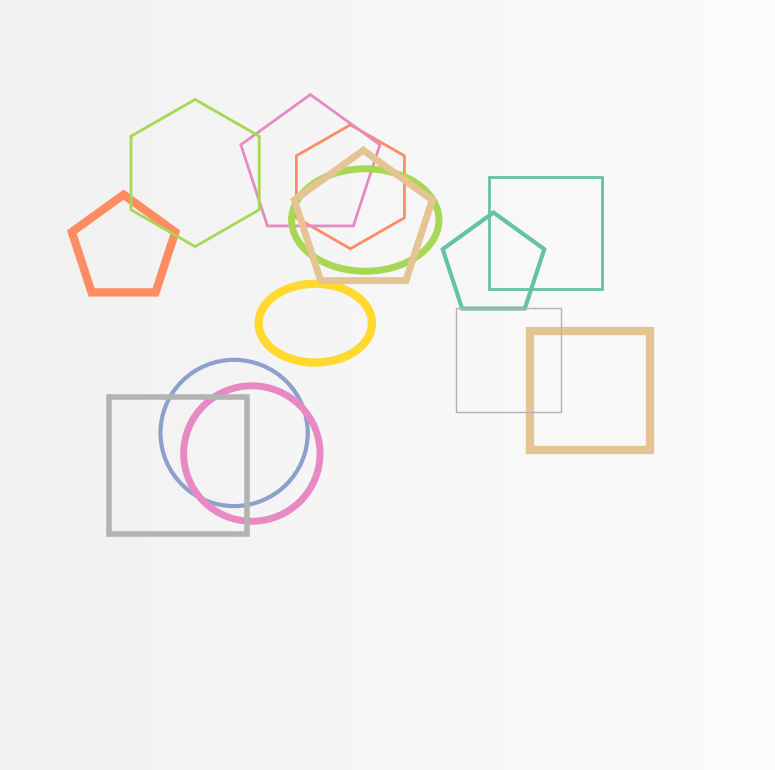[{"shape": "pentagon", "thickness": 1.5, "radius": 0.34, "center": [0.637, 0.655]}, {"shape": "square", "thickness": 1, "radius": 0.37, "center": [0.704, 0.697]}, {"shape": "hexagon", "thickness": 1, "radius": 0.4, "center": [0.452, 0.757]}, {"shape": "pentagon", "thickness": 3, "radius": 0.35, "center": [0.159, 0.677]}, {"shape": "circle", "thickness": 1.5, "radius": 0.47, "center": [0.302, 0.438]}, {"shape": "circle", "thickness": 2.5, "radius": 0.44, "center": [0.325, 0.411]}, {"shape": "pentagon", "thickness": 1, "radius": 0.47, "center": [0.4, 0.783]}, {"shape": "oval", "thickness": 2.5, "radius": 0.48, "center": [0.471, 0.714]}, {"shape": "hexagon", "thickness": 1, "radius": 0.48, "center": [0.252, 0.775]}, {"shape": "oval", "thickness": 3, "radius": 0.37, "center": [0.407, 0.58]}, {"shape": "square", "thickness": 3, "radius": 0.39, "center": [0.761, 0.493]}, {"shape": "pentagon", "thickness": 2.5, "radius": 0.47, "center": [0.469, 0.711]}, {"shape": "square", "thickness": 0.5, "radius": 0.34, "center": [0.656, 0.533]}, {"shape": "square", "thickness": 2, "radius": 0.45, "center": [0.23, 0.395]}]